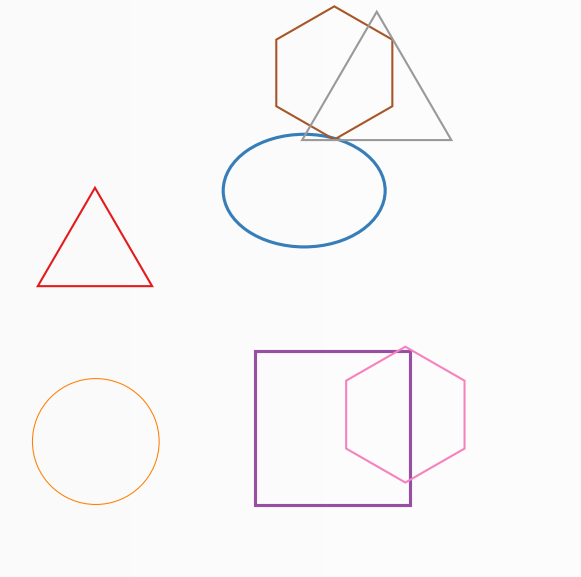[{"shape": "triangle", "thickness": 1, "radius": 0.57, "center": [0.163, 0.56]}, {"shape": "oval", "thickness": 1.5, "radius": 0.7, "center": [0.523, 0.669]}, {"shape": "square", "thickness": 1.5, "radius": 0.67, "center": [0.571, 0.259]}, {"shape": "circle", "thickness": 0.5, "radius": 0.54, "center": [0.165, 0.235]}, {"shape": "hexagon", "thickness": 1, "radius": 0.58, "center": [0.575, 0.873]}, {"shape": "hexagon", "thickness": 1, "radius": 0.59, "center": [0.697, 0.281]}, {"shape": "triangle", "thickness": 1, "radius": 0.74, "center": [0.648, 0.831]}]